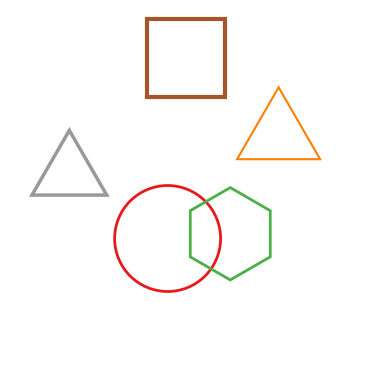[{"shape": "circle", "thickness": 2, "radius": 0.69, "center": [0.435, 0.38]}, {"shape": "hexagon", "thickness": 2, "radius": 0.6, "center": [0.598, 0.393]}, {"shape": "triangle", "thickness": 1.5, "radius": 0.62, "center": [0.724, 0.649]}, {"shape": "square", "thickness": 3, "radius": 0.51, "center": [0.484, 0.85]}, {"shape": "triangle", "thickness": 2.5, "radius": 0.56, "center": [0.18, 0.549]}]